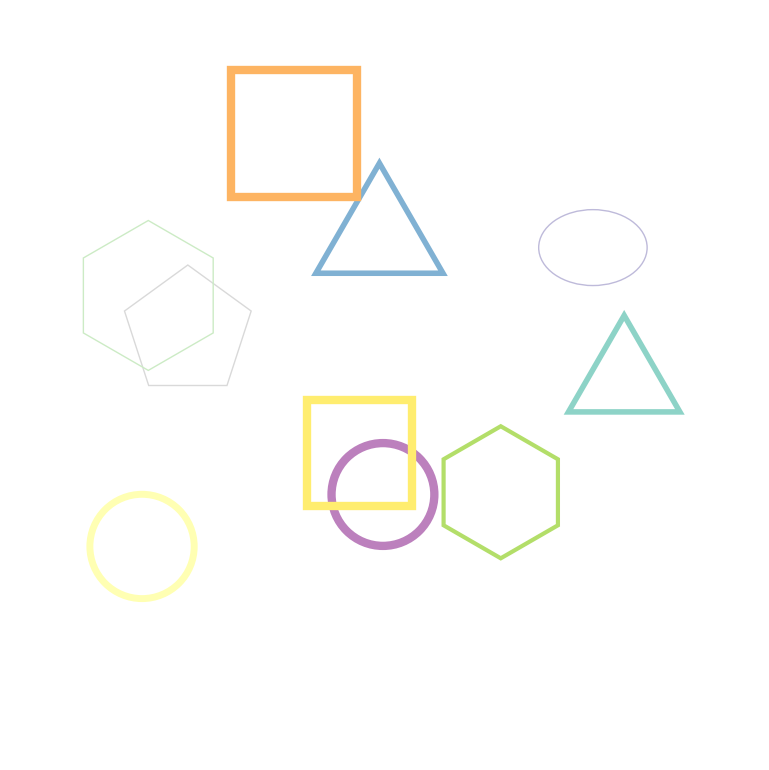[{"shape": "triangle", "thickness": 2, "radius": 0.42, "center": [0.811, 0.507]}, {"shape": "circle", "thickness": 2.5, "radius": 0.34, "center": [0.184, 0.29]}, {"shape": "oval", "thickness": 0.5, "radius": 0.35, "center": [0.77, 0.678]}, {"shape": "triangle", "thickness": 2, "radius": 0.48, "center": [0.493, 0.693]}, {"shape": "square", "thickness": 3, "radius": 0.41, "center": [0.382, 0.827]}, {"shape": "hexagon", "thickness": 1.5, "radius": 0.43, "center": [0.65, 0.361]}, {"shape": "pentagon", "thickness": 0.5, "radius": 0.43, "center": [0.244, 0.569]}, {"shape": "circle", "thickness": 3, "radius": 0.33, "center": [0.497, 0.358]}, {"shape": "hexagon", "thickness": 0.5, "radius": 0.49, "center": [0.193, 0.616]}, {"shape": "square", "thickness": 3, "radius": 0.34, "center": [0.467, 0.412]}]